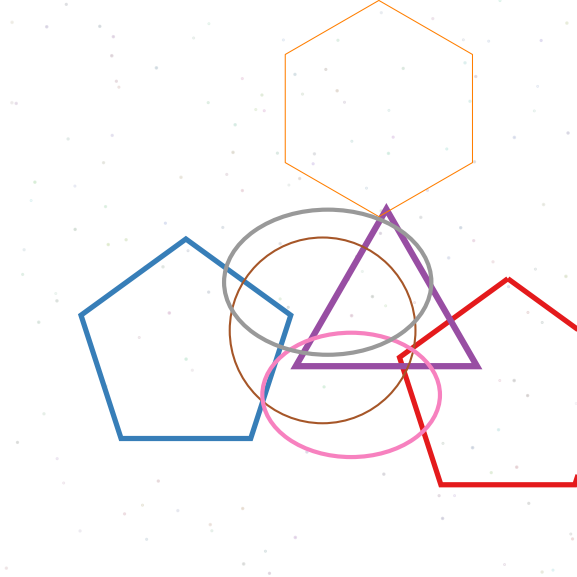[{"shape": "pentagon", "thickness": 2.5, "radius": 0.99, "center": [0.879, 0.319]}, {"shape": "pentagon", "thickness": 2.5, "radius": 0.95, "center": [0.322, 0.394]}, {"shape": "triangle", "thickness": 3, "radius": 0.91, "center": [0.669, 0.456]}, {"shape": "hexagon", "thickness": 0.5, "radius": 0.94, "center": [0.656, 0.811]}, {"shape": "circle", "thickness": 1, "radius": 0.8, "center": [0.559, 0.427]}, {"shape": "oval", "thickness": 2, "radius": 0.77, "center": [0.608, 0.315]}, {"shape": "oval", "thickness": 2, "radius": 0.9, "center": [0.567, 0.51]}]